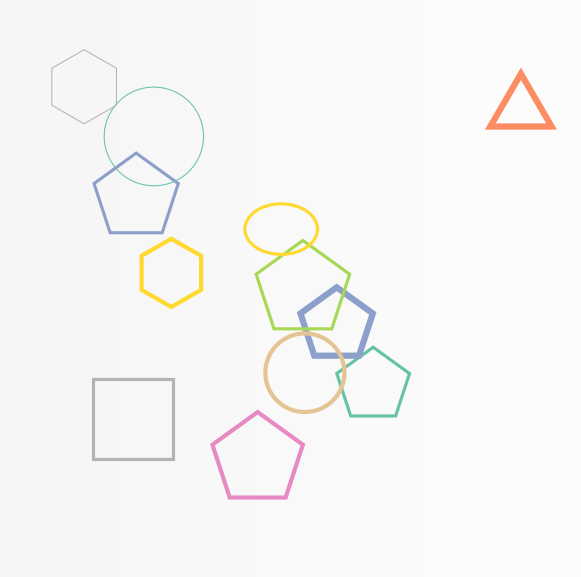[{"shape": "pentagon", "thickness": 1.5, "radius": 0.33, "center": [0.642, 0.332]}, {"shape": "circle", "thickness": 0.5, "radius": 0.43, "center": [0.265, 0.763]}, {"shape": "triangle", "thickness": 3, "radius": 0.3, "center": [0.896, 0.81]}, {"shape": "pentagon", "thickness": 1.5, "radius": 0.38, "center": [0.234, 0.658]}, {"shape": "pentagon", "thickness": 3, "radius": 0.33, "center": [0.579, 0.436]}, {"shape": "pentagon", "thickness": 2, "radius": 0.41, "center": [0.443, 0.204]}, {"shape": "pentagon", "thickness": 1.5, "radius": 0.42, "center": [0.521, 0.498]}, {"shape": "hexagon", "thickness": 2, "radius": 0.3, "center": [0.295, 0.527]}, {"shape": "oval", "thickness": 1.5, "radius": 0.31, "center": [0.484, 0.602]}, {"shape": "circle", "thickness": 2, "radius": 0.34, "center": [0.525, 0.354]}, {"shape": "square", "thickness": 1.5, "radius": 0.35, "center": [0.229, 0.274]}, {"shape": "hexagon", "thickness": 0.5, "radius": 0.32, "center": [0.145, 0.849]}]